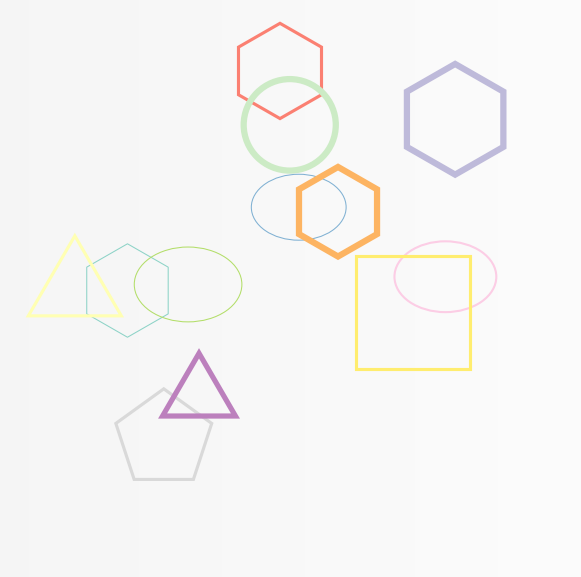[{"shape": "hexagon", "thickness": 0.5, "radius": 0.4, "center": [0.219, 0.496]}, {"shape": "triangle", "thickness": 1.5, "radius": 0.46, "center": [0.129, 0.498]}, {"shape": "hexagon", "thickness": 3, "radius": 0.48, "center": [0.783, 0.793]}, {"shape": "hexagon", "thickness": 1.5, "radius": 0.41, "center": [0.482, 0.876]}, {"shape": "oval", "thickness": 0.5, "radius": 0.41, "center": [0.514, 0.64]}, {"shape": "hexagon", "thickness": 3, "radius": 0.39, "center": [0.582, 0.633]}, {"shape": "oval", "thickness": 0.5, "radius": 0.46, "center": [0.324, 0.507]}, {"shape": "oval", "thickness": 1, "radius": 0.44, "center": [0.766, 0.52]}, {"shape": "pentagon", "thickness": 1.5, "radius": 0.43, "center": [0.282, 0.239]}, {"shape": "triangle", "thickness": 2.5, "radius": 0.36, "center": [0.342, 0.315]}, {"shape": "circle", "thickness": 3, "radius": 0.4, "center": [0.498, 0.783]}, {"shape": "square", "thickness": 1.5, "radius": 0.49, "center": [0.711, 0.458]}]